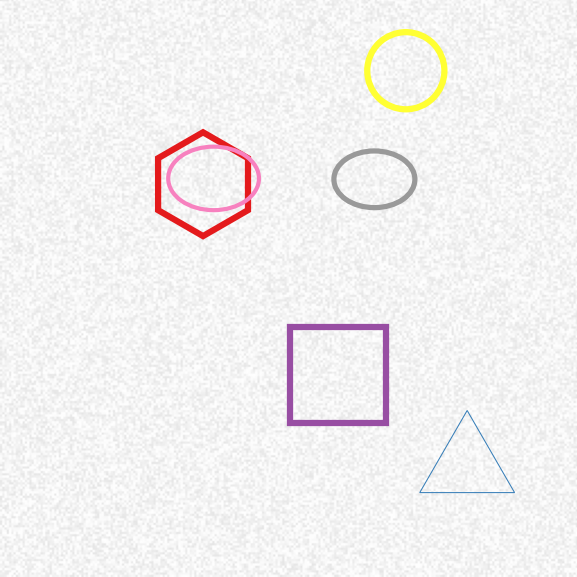[{"shape": "hexagon", "thickness": 3, "radius": 0.45, "center": [0.352, 0.68]}, {"shape": "triangle", "thickness": 0.5, "radius": 0.47, "center": [0.809, 0.194]}, {"shape": "square", "thickness": 3, "radius": 0.41, "center": [0.585, 0.35]}, {"shape": "circle", "thickness": 3, "radius": 0.33, "center": [0.703, 0.877]}, {"shape": "oval", "thickness": 2, "radius": 0.39, "center": [0.37, 0.69]}, {"shape": "oval", "thickness": 2.5, "radius": 0.35, "center": [0.648, 0.689]}]